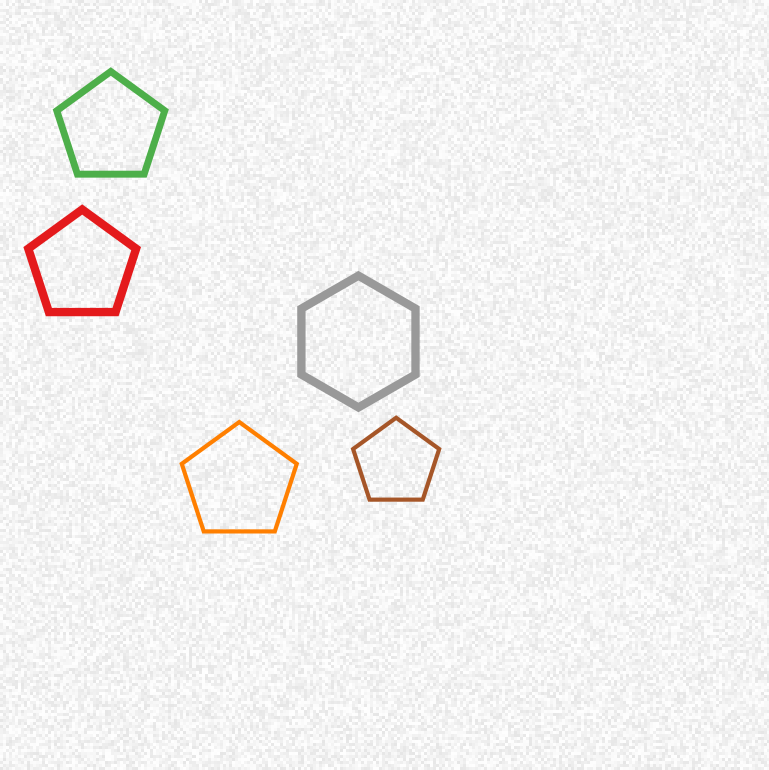[{"shape": "pentagon", "thickness": 3, "radius": 0.37, "center": [0.107, 0.654]}, {"shape": "pentagon", "thickness": 2.5, "radius": 0.37, "center": [0.144, 0.833]}, {"shape": "pentagon", "thickness": 1.5, "radius": 0.39, "center": [0.311, 0.373]}, {"shape": "pentagon", "thickness": 1.5, "radius": 0.29, "center": [0.514, 0.399]}, {"shape": "hexagon", "thickness": 3, "radius": 0.43, "center": [0.466, 0.556]}]